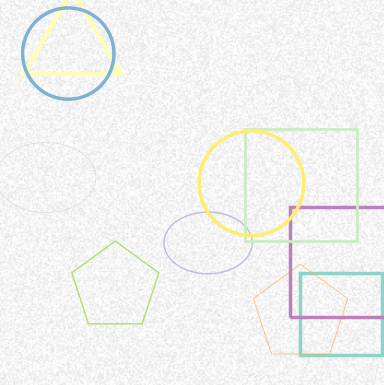[{"shape": "square", "thickness": 2.5, "radius": 0.54, "center": [0.886, 0.184]}, {"shape": "triangle", "thickness": 3, "radius": 0.73, "center": [0.188, 0.881]}, {"shape": "oval", "thickness": 1, "radius": 0.57, "center": [0.54, 0.369]}, {"shape": "circle", "thickness": 2.5, "radius": 0.59, "center": [0.177, 0.861]}, {"shape": "pentagon", "thickness": 0.5, "radius": 0.64, "center": [0.781, 0.185]}, {"shape": "pentagon", "thickness": 1, "radius": 0.59, "center": [0.3, 0.255]}, {"shape": "oval", "thickness": 0.5, "radius": 0.65, "center": [0.119, 0.539]}, {"shape": "square", "thickness": 2.5, "radius": 0.71, "center": [0.897, 0.32]}, {"shape": "square", "thickness": 2, "radius": 0.73, "center": [0.782, 0.519]}, {"shape": "circle", "thickness": 2.5, "radius": 0.68, "center": [0.653, 0.524]}]